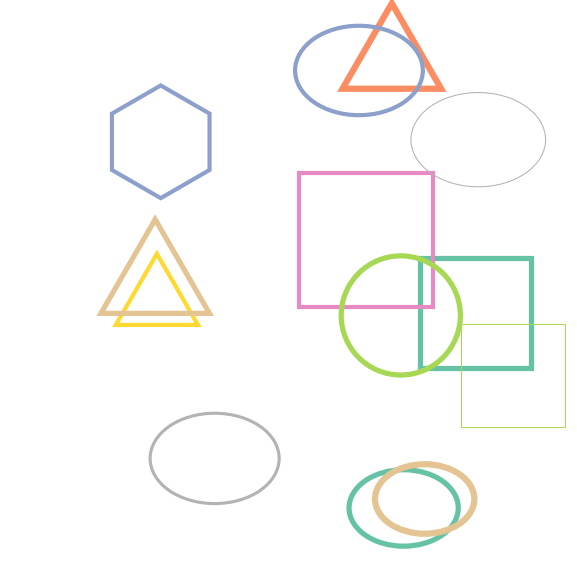[{"shape": "square", "thickness": 2.5, "radius": 0.48, "center": [0.823, 0.457]}, {"shape": "oval", "thickness": 2.5, "radius": 0.47, "center": [0.699, 0.12]}, {"shape": "triangle", "thickness": 3, "radius": 0.49, "center": [0.678, 0.895]}, {"shape": "oval", "thickness": 2, "radius": 0.55, "center": [0.622, 0.877]}, {"shape": "hexagon", "thickness": 2, "radius": 0.49, "center": [0.278, 0.754]}, {"shape": "square", "thickness": 2, "radius": 0.58, "center": [0.633, 0.584]}, {"shape": "square", "thickness": 0.5, "radius": 0.45, "center": [0.888, 0.349]}, {"shape": "circle", "thickness": 2.5, "radius": 0.52, "center": [0.694, 0.453]}, {"shape": "triangle", "thickness": 2, "radius": 0.41, "center": [0.272, 0.478]}, {"shape": "triangle", "thickness": 2.5, "radius": 0.54, "center": [0.269, 0.511]}, {"shape": "oval", "thickness": 3, "radius": 0.43, "center": [0.735, 0.135]}, {"shape": "oval", "thickness": 0.5, "radius": 0.58, "center": [0.828, 0.757]}, {"shape": "oval", "thickness": 1.5, "radius": 0.56, "center": [0.372, 0.205]}]